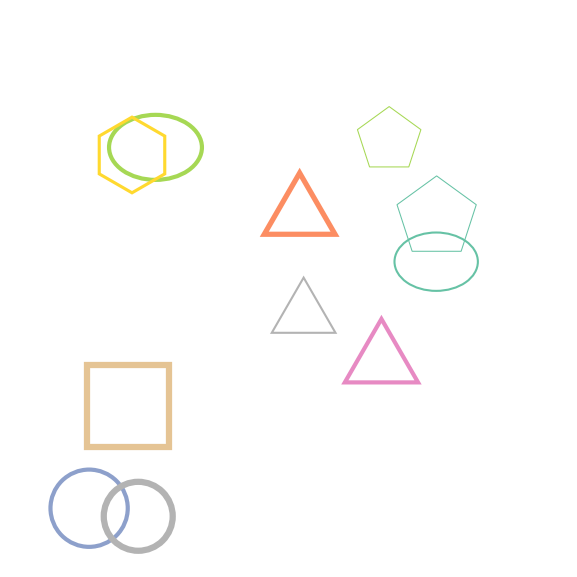[{"shape": "oval", "thickness": 1, "radius": 0.36, "center": [0.755, 0.546]}, {"shape": "pentagon", "thickness": 0.5, "radius": 0.36, "center": [0.756, 0.622]}, {"shape": "triangle", "thickness": 2.5, "radius": 0.35, "center": [0.519, 0.629]}, {"shape": "circle", "thickness": 2, "radius": 0.33, "center": [0.154, 0.119]}, {"shape": "triangle", "thickness": 2, "radius": 0.37, "center": [0.66, 0.374]}, {"shape": "pentagon", "thickness": 0.5, "radius": 0.29, "center": [0.674, 0.757]}, {"shape": "oval", "thickness": 2, "radius": 0.4, "center": [0.269, 0.744]}, {"shape": "hexagon", "thickness": 1.5, "radius": 0.33, "center": [0.229, 0.731]}, {"shape": "square", "thickness": 3, "radius": 0.35, "center": [0.222, 0.296]}, {"shape": "circle", "thickness": 3, "radius": 0.3, "center": [0.239, 0.105]}, {"shape": "triangle", "thickness": 1, "radius": 0.32, "center": [0.526, 0.455]}]